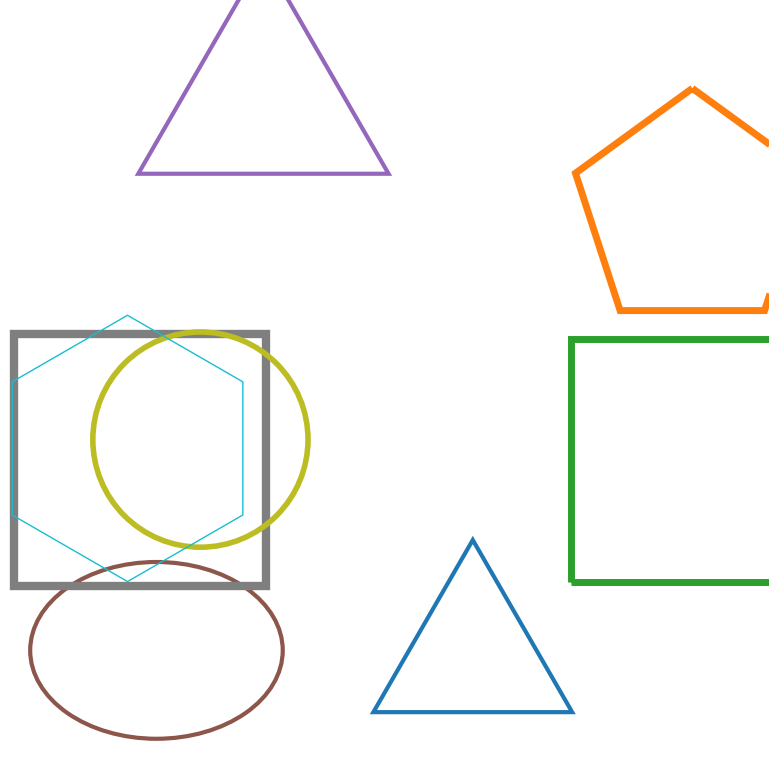[{"shape": "triangle", "thickness": 1.5, "radius": 0.75, "center": [0.614, 0.15]}, {"shape": "pentagon", "thickness": 2.5, "radius": 0.8, "center": [0.899, 0.726]}, {"shape": "square", "thickness": 2.5, "radius": 0.79, "center": [0.9, 0.402]}, {"shape": "triangle", "thickness": 1.5, "radius": 0.94, "center": [0.342, 0.868]}, {"shape": "oval", "thickness": 1.5, "radius": 0.82, "center": [0.203, 0.155]}, {"shape": "square", "thickness": 3, "radius": 0.82, "center": [0.181, 0.402]}, {"shape": "circle", "thickness": 2, "radius": 0.7, "center": [0.26, 0.429]}, {"shape": "hexagon", "thickness": 0.5, "radius": 0.86, "center": [0.166, 0.418]}]